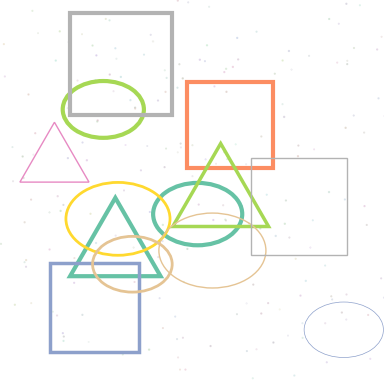[{"shape": "triangle", "thickness": 3, "radius": 0.68, "center": [0.3, 0.35]}, {"shape": "oval", "thickness": 3, "radius": 0.58, "center": [0.513, 0.444]}, {"shape": "square", "thickness": 3, "radius": 0.56, "center": [0.597, 0.675]}, {"shape": "square", "thickness": 2.5, "radius": 0.58, "center": [0.245, 0.201]}, {"shape": "oval", "thickness": 0.5, "radius": 0.51, "center": [0.893, 0.143]}, {"shape": "triangle", "thickness": 1, "radius": 0.52, "center": [0.141, 0.579]}, {"shape": "triangle", "thickness": 2.5, "radius": 0.72, "center": [0.573, 0.484]}, {"shape": "oval", "thickness": 3, "radius": 0.53, "center": [0.268, 0.716]}, {"shape": "oval", "thickness": 2, "radius": 0.68, "center": [0.306, 0.432]}, {"shape": "oval", "thickness": 1, "radius": 0.7, "center": [0.552, 0.349]}, {"shape": "oval", "thickness": 2, "radius": 0.52, "center": [0.344, 0.314]}, {"shape": "square", "thickness": 1, "radius": 0.63, "center": [0.777, 0.464]}, {"shape": "square", "thickness": 3, "radius": 0.66, "center": [0.315, 0.835]}]